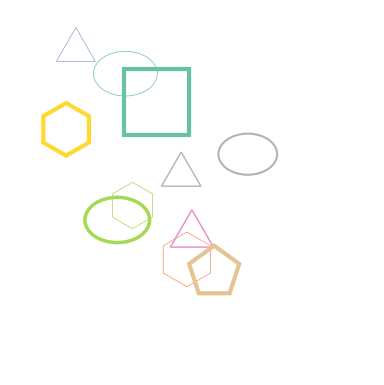[{"shape": "oval", "thickness": 0.5, "radius": 0.41, "center": [0.326, 0.809]}, {"shape": "square", "thickness": 3, "radius": 0.42, "center": [0.407, 0.735]}, {"shape": "hexagon", "thickness": 0.5, "radius": 0.35, "center": [0.485, 0.326]}, {"shape": "triangle", "thickness": 0.5, "radius": 0.29, "center": [0.197, 0.87]}, {"shape": "triangle", "thickness": 1, "radius": 0.32, "center": [0.498, 0.39]}, {"shape": "oval", "thickness": 2.5, "radius": 0.42, "center": [0.305, 0.429]}, {"shape": "hexagon", "thickness": 0.5, "radius": 0.3, "center": [0.344, 0.466]}, {"shape": "hexagon", "thickness": 3, "radius": 0.34, "center": [0.172, 0.664]}, {"shape": "pentagon", "thickness": 3, "radius": 0.34, "center": [0.556, 0.294]}, {"shape": "oval", "thickness": 1.5, "radius": 0.38, "center": [0.644, 0.6]}, {"shape": "triangle", "thickness": 1, "radius": 0.3, "center": [0.471, 0.546]}]